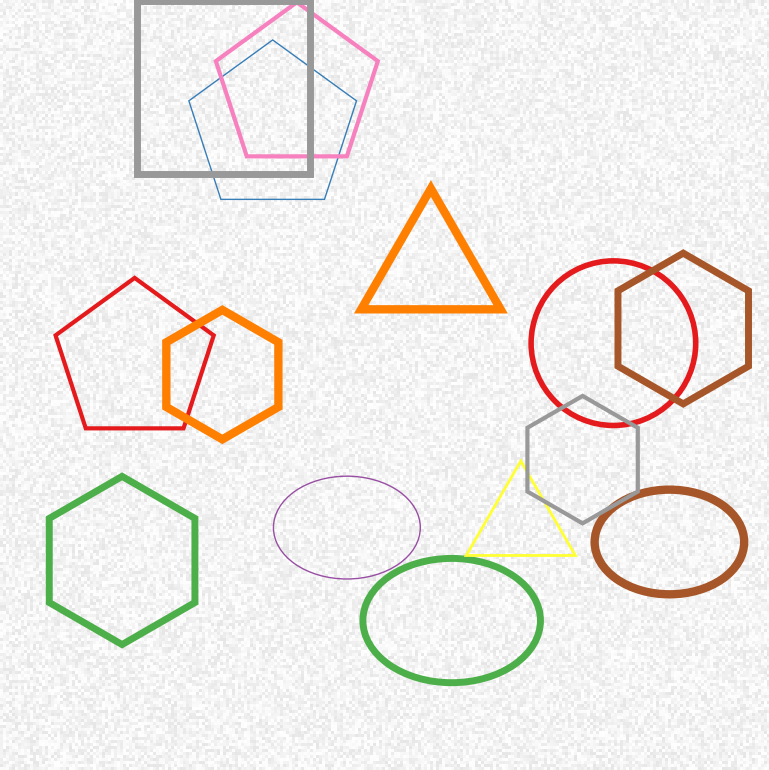[{"shape": "circle", "thickness": 2, "radius": 0.53, "center": [0.797, 0.554]}, {"shape": "pentagon", "thickness": 1.5, "radius": 0.54, "center": [0.175, 0.531]}, {"shape": "pentagon", "thickness": 0.5, "radius": 0.57, "center": [0.354, 0.834]}, {"shape": "hexagon", "thickness": 2.5, "radius": 0.55, "center": [0.159, 0.272]}, {"shape": "oval", "thickness": 2.5, "radius": 0.58, "center": [0.587, 0.194]}, {"shape": "oval", "thickness": 0.5, "radius": 0.48, "center": [0.45, 0.315]}, {"shape": "hexagon", "thickness": 3, "radius": 0.42, "center": [0.289, 0.513]}, {"shape": "triangle", "thickness": 3, "radius": 0.52, "center": [0.56, 0.651]}, {"shape": "triangle", "thickness": 1, "radius": 0.41, "center": [0.676, 0.32]}, {"shape": "oval", "thickness": 3, "radius": 0.49, "center": [0.869, 0.296]}, {"shape": "hexagon", "thickness": 2.5, "radius": 0.49, "center": [0.887, 0.573]}, {"shape": "pentagon", "thickness": 1.5, "radius": 0.55, "center": [0.386, 0.886]}, {"shape": "hexagon", "thickness": 1.5, "radius": 0.41, "center": [0.757, 0.403]}, {"shape": "square", "thickness": 2.5, "radius": 0.56, "center": [0.29, 0.887]}]